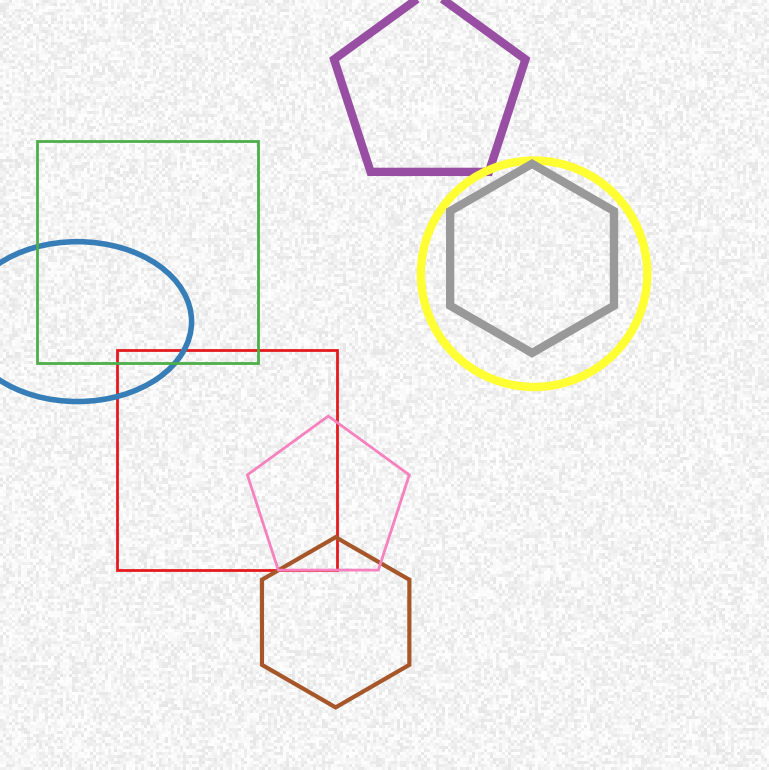[{"shape": "square", "thickness": 1, "radius": 0.71, "center": [0.294, 0.403]}, {"shape": "oval", "thickness": 2, "radius": 0.74, "center": [0.101, 0.582]}, {"shape": "square", "thickness": 1, "radius": 0.72, "center": [0.192, 0.673]}, {"shape": "pentagon", "thickness": 3, "radius": 0.65, "center": [0.558, 0.883]}, {"shape": "circle", "thickness": 3, "radius": 0.74, "center": [0.694, 0.644]}, {"shape": "hexagon", "thickness": 1.5, "radius": 0.55, "center": [0.436, 0.192]}, {"shape": "pentagon", "thickness": 1, "radius": 0.55, "center": [0.426, 0.349]}, {"shape": "hexagon", "thickness": 3, "radius": 0.61, "center": [0.691, 0.664]}]